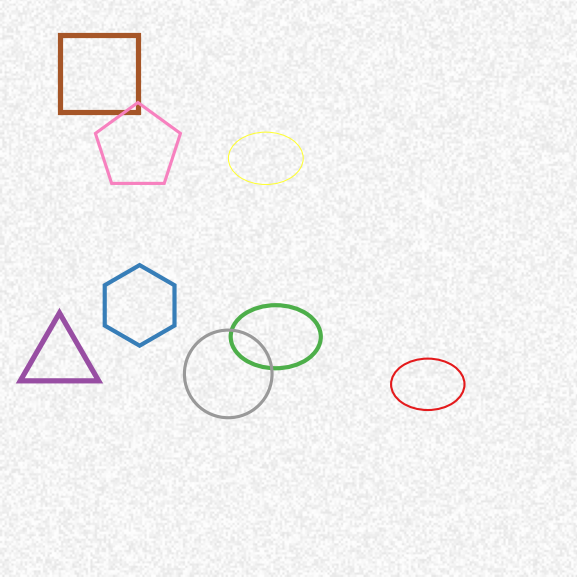[{"shape": "oval", "thickness": 1, "radius": 0.32, "center": [0.741, 0.334]}, {"shape": "hexagon", "thickness": 2, "radius": 0.35, "center": [0.242, 0.47]}, {"shape": "oval", "thickness": 2, "radius": 0.39, "center": [0.477, 0.416]}, {"shape": "triangle", "thickness": 2.5, "radius": 0.39, "center": [0.103, 0.379]}, {"shape": "oval", "thickness": 0.5, "radius": 0.32, "center": [0.46, 0.725]}, {"shape": "square", "thickness": 2.5, "radius": 0.34, "center": [0.171, 0.872]}, {"shape": "pentagon", "thickness": 1.5, "radius": 0.39, "center": [0.239, 0.744]}, {"shape": "circle", "thickness": 1.5, "radius": 0.38, "center": [0.395, 0.352]}]